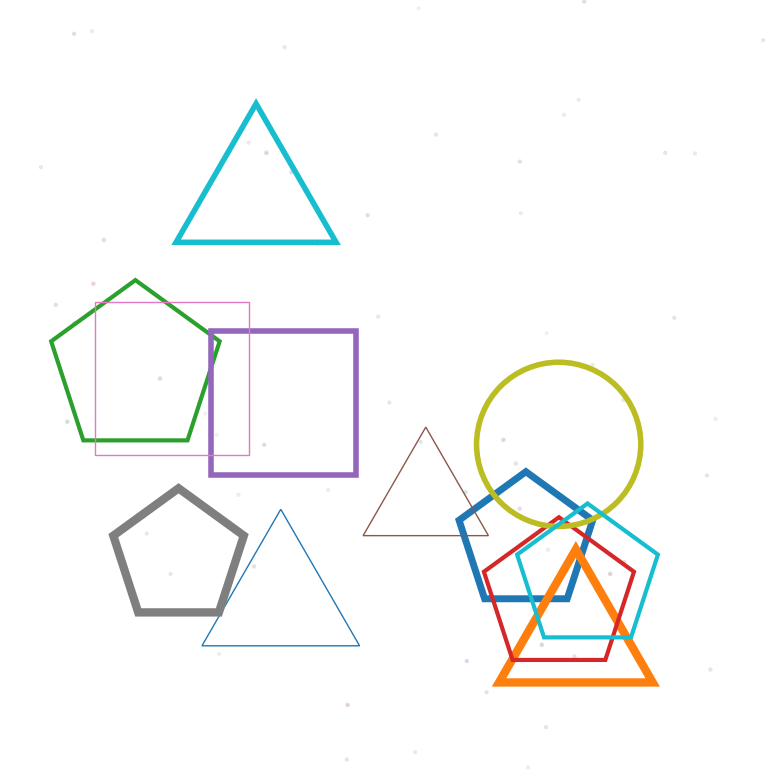[{"shape": "triangle", "thickness": 0.5, "radius": 0.59, "center": [0.365, 0.22]}, {"shape": "pentagon", "thickness": 2.5, "radius": 0.46, "center": [0.683, 0.296]}, {"shape": "triangle", "thickness": 3, "radius": 0.58, "center": [0.748, 0.171]}, {"shape": "pentagon", "thickness": 1.5, "radius": 0.58, "center": [0.176, 0.521]}, {"shape": "pentagon", "thickness": 1.5, "radius": 0.51, "center": [0.726, 0.226]}, {"shape": "square", "thickness": 2, "radius": 0.47, "center": [0.368, 0.477]}, {"shape": "triangle", "thickness": 0.5, "radius": 0.47, "center": [0.553, 0.351]}, {"shape": "square", "thickness": 0.5, "radius": 0.5, "center": [0.223, 0.509]}, {"shape": "pentagon", "thickness": 3, "radius": 0.45, "center": [0.232, 0.277]}, {"shape": "circle", "thickness": 2, "radius": 0.53, "center": [0.726, 0.423]}, {"shape": "triangle", "thickness": 2, "radius": 0.6, "center": [0.333, 0.745]}, {"shape": "pentagon", "thickness": 1.5, "radius": 0.48, "center": [0.763, 0.25]}]